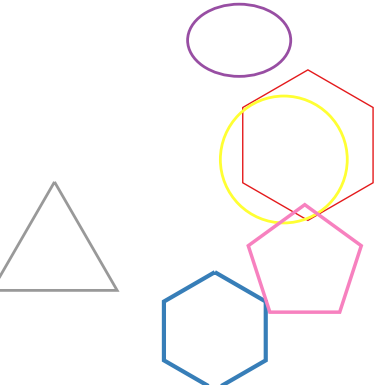[{"shape": "hexagon", "thickness": 1, "radius": 0.98, "center": [0.8, 0.623]}, {"shape": "hexagon", "thickness": 3, "radius": 0.76, "center": [0.558, 0.14]}, {"shape": "oval", "thickness": 2, "radius": 0.67, "center": [0.621, 0.895]}, {"shape": "circle", "thickness": 2, "radius": 0.82, "center": [0.737, 0.586]}, {"shape": "pentagon", "thickness": 2.5, "radius": 0.77, "center": [0.792, 0.314]}, {"shape": "triangle", "thickness": 2, "radius": 0.94, "center": [0.142, 0.34]}]